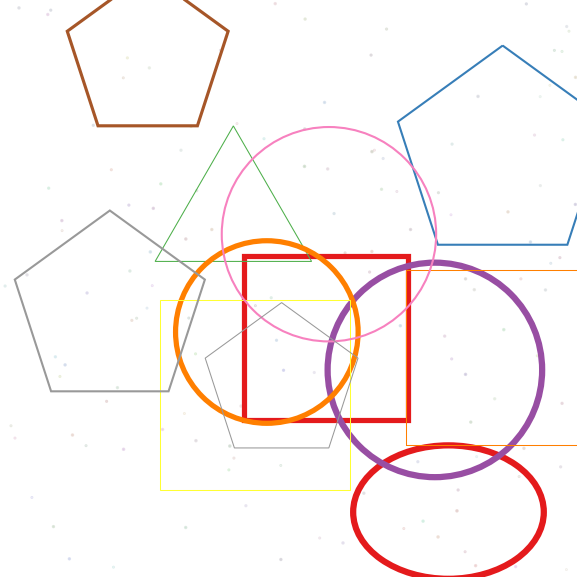[{"shape": "square", "thickness": 2.5, "radius": 0.71, "center": [0.565, 0.414]}, {"shape": "oval", "thickness": 3, "radius": 0.83, "center": [0.777, 0.112]}, {"shape": "pentagon", "thickness": 1, "radius": 0.95, "center": [0.87, 0.73]}, {"shape": "triangle", "thickness": 0.5, "radius": 0.78, "center": [0.404, 0.625]}, {"shape": "circle", "thickness": 3, "radius": 0.93, "center": [0.753, 0.359]}, {"shape": "square", "thickness": 0.5, "radius": 0.76, "center": [0.854, 0.38]}, {"shape": "circle", "thickness": 2.5, "radius": 0.79, "center": [0.462, 0.424]}, {"shape": "square", "thickness": 0.5, "radius": 0.82, "center": [0.442, 0.315]}, {"shape": "pentagon", "thickness": 1.5, "radius": 0.73, "center": [0.256, 0.9]}, {"shape": "circle", "thickness": 1, "radius": 0.93, "center": [0.57, 0.594]}, {"shape": "pentagon", "thickness": 0.5, "radius": 0.7, "center": [0.488, 0.336]}, {"shape": "pentagon", "thickness": 1, "radius": 0.87, "center": [0.19, 0.462]}]